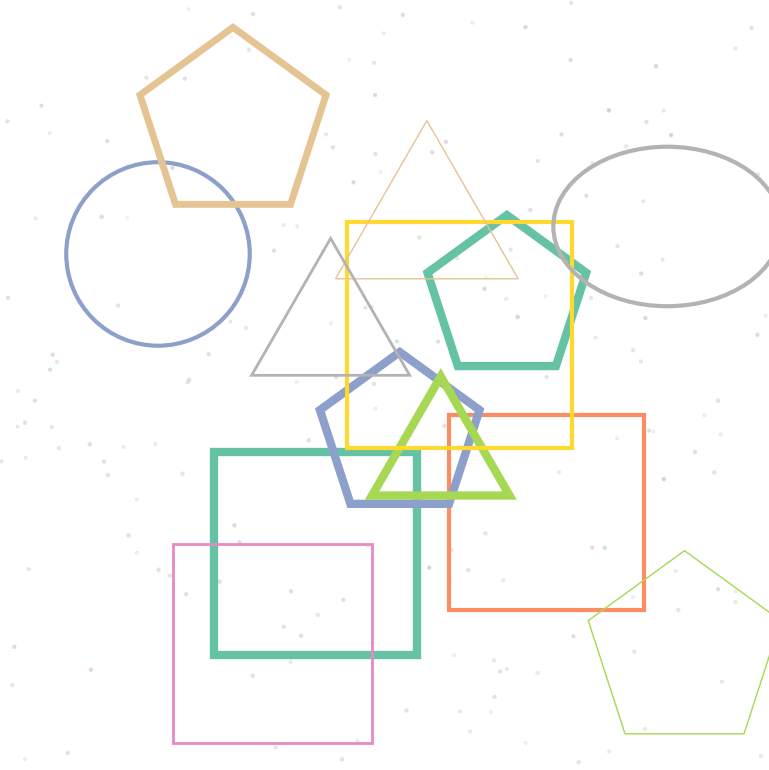[{"shape": "pentagon", "thickness": 3, "radius": 0.54, "center": [0.658, 0.612]}, {"shape": "square", "thickness": 3, "radius": 0.66, "center": [0.41, 0.281]}, {"shape": "square", "thickness": 1.5, "radius": 0.63, "center": [0.709, 0.335]}, {"shape": "circle", "thickness": 1.5, "radius": 0.6, "center": [0.205, 0.67]}, {"shape": "pentagon", "thickness": 3, "radius": 0.54, "center": [0.519, 0.434]}, {"shape": "square", "thickness": 1, "radius": 0.65, "center": [0.354, 0.164]}, {"shape": "triangle", "thickness": 3, "radius": 0.52, "center": [0.572, 0.408]}, {"shape": "pentagon", "thickness": 0.5, "radius": 0.66, "center": [0.889, 0.153]}, {"shape": "square", "thickness": 1.5, "radius": 0.73, "center": [0.597, 0.565]}, {"shape": "triangle", "thickness": 0.5, "radius": 0.68, "center": [0.554, 0.706]}, {"shape": "pentagon", "thickness": 2.5, "radius": 0.64, "center": [0.303, 0.837]}, {"shape": "triangle", "thickness": 1, "radius": 0.59, "center": [0.429, 0.572]}, {"shape": "oval", "thickness": 1.5, "radius": 0.74, "center": [0.867, 0.706]}]